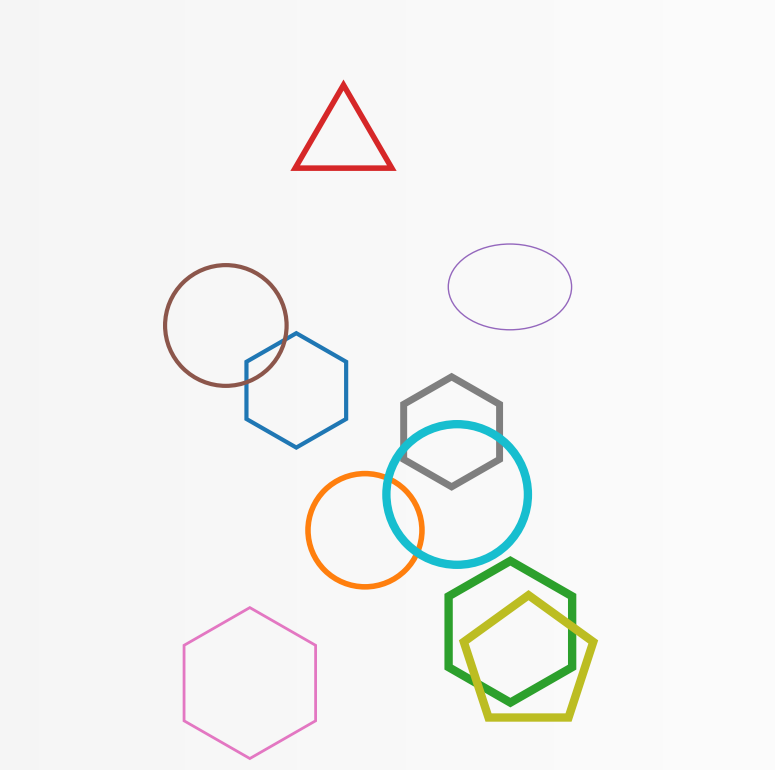[{"shape": "hexagon", "thickness": 1.5, "radius": 0.37, "center": [0.382, 0.493]}, {"shape": "circle", "thickness": 2, "radius": 0.37, "center": [0.471, 0.311]}, {"shape": "hexagon", "thickness": 3, "radius": 0.46, "center": [0.659, 0.18]}, {"shape": "triangle", "thickness": 2, "radius": 0.36, "center": [0.443, 0.818]}, {"shape": "oval", "thickness": 0.5, "radius": 0.4, "center": [0.658, 0.627]}, {"shape": "circle", "thickness": 1.5, "radius": 0.39, "center": [0.291, 0.577]}, {"shape": "hexagon", "thickness": 1, "radius": 0.49, "center": [0.322, 0.113]}, {"shape": "hexagon", "thickness": 2.5, "radius": 0.36, "center": [0.583, 0.439]}, {"shape": "pentagon", "thickness": 3, "radius": 0.44, "center": [0.682, 0.139]}, {"shape": "circle", "thickness": 3, "radius": 0.46, "center": [0.59, 0.358]}]